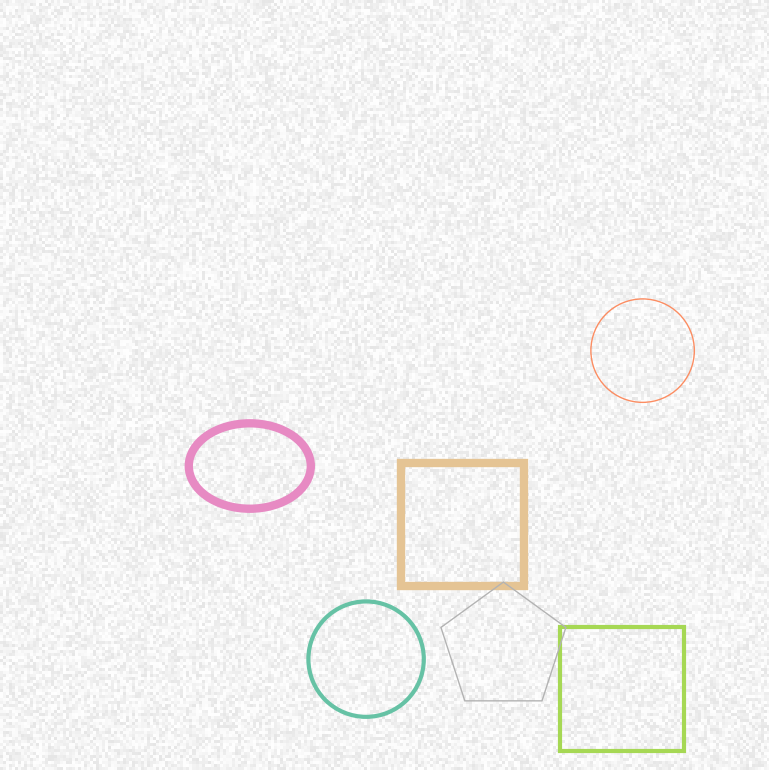[{"shape": "circle", "thickness": 1.5, "radius": 0.37, "center": [0.475, 0.144]}, {"shape": "circle", "thickness": 0.5, "radius": 0.34, "center": [0.835, 0.545]}, {"shape": "oval", "thickness": 3, "radius": 0.4, "center": [0.324, 0.395]}, {"shape": "square", "thickness": 1.5, "radius": 0.4, "center": [0.808, 0.105]}, {"shape": "square", "thickness": 3, "radius": 0.4, "center": [0.6, 0.319]}, {"shape": "pentagon", "thickness": 0.5, "radius": 0.43, "center": [0.654, 0.159]}]